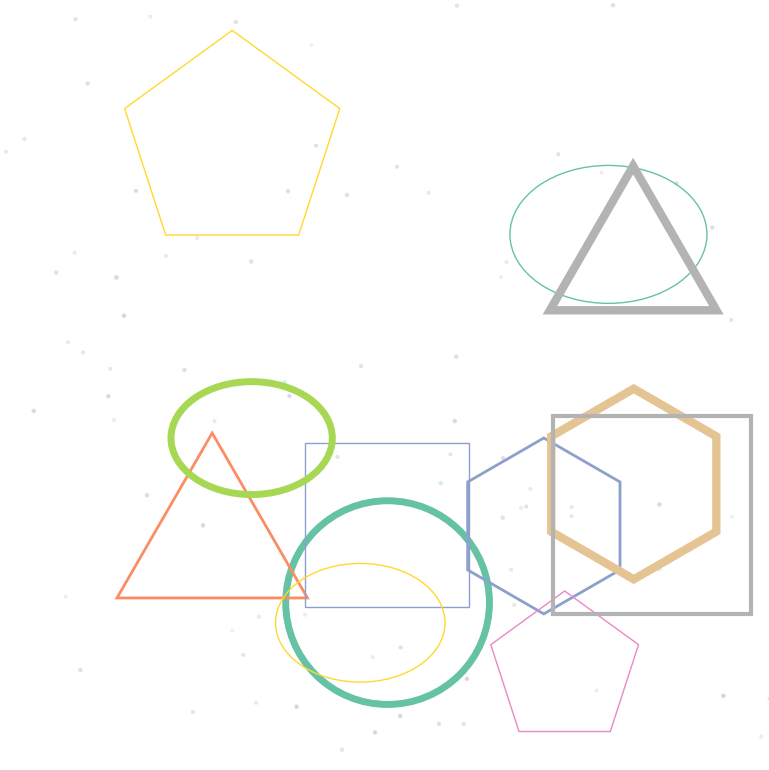[{"shape": "oval", "thickness": 0.5, "radius": 0.64, "center": [0.79, 0.696]}, {"shape": "circle", "thickness": 2.5, "radius": 0.66, "center": [0.503, 0.217]}, {"shape": "triangle", "thickness": 1, "radius": 0.71, "center": [0.276, 0.295]}, {"shape": "square", "thickness": 0.5, "radius": 0.53, "center": [0.503, 0.318]}, {"shape": "hexagon", "thickness": 1, "radius": 0.57, "center": [0.706, 0.317]}, {"shape": "pentagon", "thickness": 0.5, "radius": 0.5, "center": [0.733, 0.132]}, {"shape": "oval", "thickness": 2.5, "radius": 0.52, "center": [0.327, 0.431]}, {"shape": "oval", "thickness": 0.5, "radius": 0.55, "center": [0.468, 0.191]}, {"shape": "pentagon", "thickness": 0.5, "radius": 0.73, "center": [0.302, 0.814]}, {"shape": "hexagon", "thickness": 3, "radius": 0.62, "center": [0.823, 0.371]}, {"shape": "square", "thickness": 1.5, "radius": 0.64, "center": [0.847, 0.332]}, {"shape": "triangle", "thickness": 3, "radius": 0.62, "center": [0.822, 0.66]}]